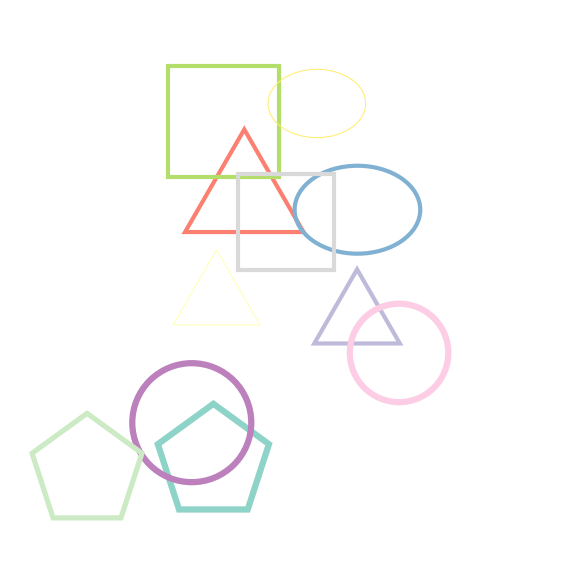[{"shape": "pentagon", "thickness": 3, "radius": 0.51, "center": [0.37, 0.199]}, {"shape": "triangle", "thickness": 0.5, "radius": 0.43, "center": [0.375, 0.48]}, {"shape": "triangle", "thickness": 2, "radius": 0.43, "center": [0.618, 0.447]}, {"shape": "triangle", "thickness": 2, "radius": 0.59, "center": [0.423, 0.657]}, {"shape": "oval", "thickness": 2, "radius": 0.54, "center": [0.619, 0.636]}, {"shape": "square", "thickness": 2, "radius": 0.48, "center": [0.388, 0.788]}, {"shape": "circle", "thickness": 3, "radius": 0.43, "center": [0.691, 0.388]}, {"shape": "square", "thickness": 2, "radius": 0.41, "center": [0.495, 0.615]}, {"shape": "circle", "thickness": 3, "radius": 0.52, "center": [0.332, 0.267]}, {"shape": "pentagon", "thickness": 2.5, "radius": 0.5, "center": [0.151, 0.183]}, {"shape": "oval", "thickness": 0.5, "radius": 0.42, "center": [0.549, 0.82]}]